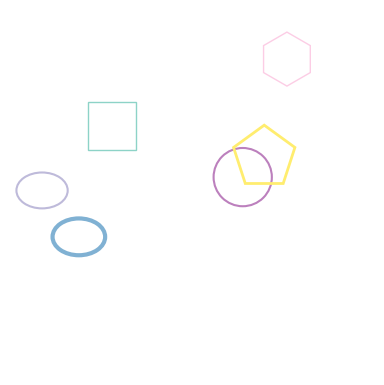[{"shape": "square", "thickness": 1, "radius": 0.31, "center": [0.291, 0.673]}, {"shape": "oval", "thickness": 1.5, "radius": 0.33, "center": [0.109, 0.505]}, {"shape": "oval", "thickness": 3, "radius": 0.34, "center": [0.205, 0.385]}, {"shape": "hexagon", "thickness": 1, "radius": 0.35, "center": [0.745, 0.847]}, {"shape": "circle", "thickness": 1.5, "radius": 0.38, "center": [0.63, 0.54]}, {"shape": "pentagon", "thickness": 2, "radius": 0.42, "center": [0.686, 0.591]}]